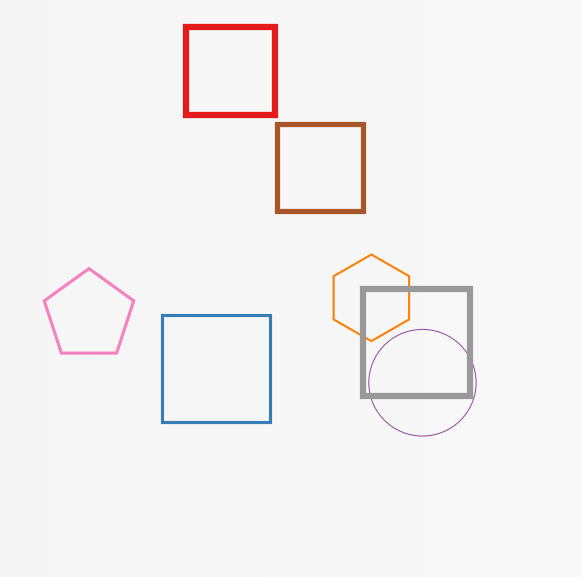[{"shape": "square", "thickness": 3, "radius": 0.38, "center": [0.396, 0.876]}, {"shape": "square", "thickness": 1.5, "radius": 0.46, "center": [0.371, 0.361]}, {"shape": "circle", "thickness": 0.5, "radius": 0.46, "center": [0.727, 0.336]}, {"shape": "hexagon", "thickness": 1, "radius": 0.37, "center": [0.639, 0.483]}, {"shape": "square", "thickness": 2.5, "radius": 0.37, "center": [0.551, 0.709]}, {"shape": "pentagon", "thickness": 1.5, "radius": 0.4, "center": [0.153, 0.453]}, {"shape": "square", "thickness": 3, "radius": 0.46, "center": [0.716, 0.406]}]